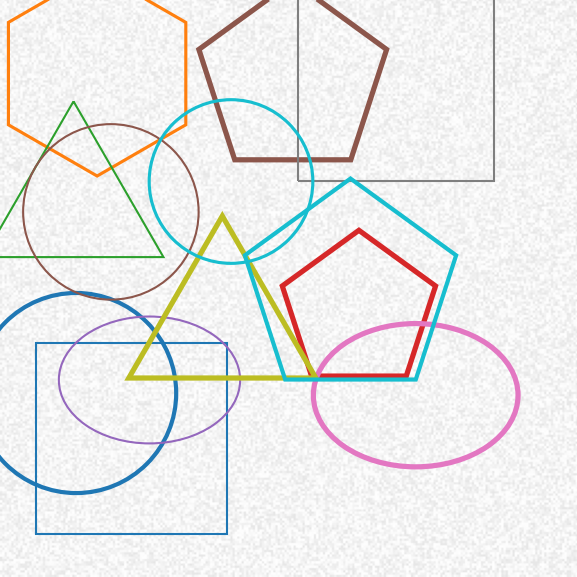[{"shape": "square", "thickness": 1, "radius": 0.83, "center": [0.228, 0.24]}, {"shape": "circle", "thickness": 2, "radius": 0.87, "center": [0.132, 0.319]}, {"shape": "hexagon", "thickness": 1.5, "radius": 0.89, "center": [0.168, 0.872]}, {"shape": "triangle", "thickness": 1, "radius": 0.9, "center": [0.127, 0.644]}, {"shape": "pentagon", "thickness": 2.5, "radius": 0.7, "center": [0.622, 0.461]}, {"shape": "oval", "thickness": 1, "radius": 0.78, "center": [0.259, 0.341]}, {"shape": "circle", "thickness": 1, "radius": 0.76, "center": [0.192, 0.632]}, {"shape": "pentagon", "thickness": 2.5, "radius": 0.85, "center": [0.507, 0.861]}, {"shape": "oval", "thickness": 2.5, "radius": 0.89, "center": [0.72, 0.315]}, {"shape": "square", "thickness": 1, "radius": 0.85, "center": [0.686, 0.856]}, {"shape": "triangle", "thickness": 2.5, "radius": 0.93, "center": [0.385, 0.438]}, {"shape": "circle", "thickness": 1.5, "radius": 0.71, "center": [0.4, 0.685]}, {"shape": "pentagon", "thickness": 2, "radius": 0.96, "center": [0.607, 0.498]}]